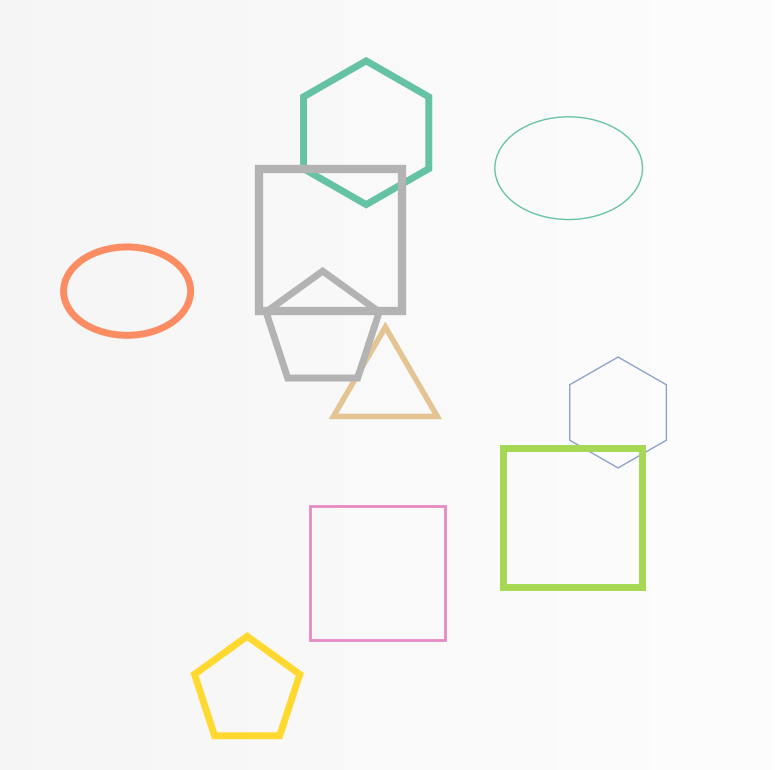[{"shape": "oval", "thickness": 0.5, "radius": 0.48, "center": [0.734, 0.782]}, {"shape": "hexagon", "thickness": 2.5, "radius": 0.47, "center": [0.472, 0.828]}, {"shape": "oval", "thickness": 2.5, "radius": 0.41, "center": [0.164, 0.622]}, {"shape": "hexagon", "thickness": 0.5, "radius": 0.36, "center": [0.797, 0.464]}, {"shape": "square", "thickness": 1, "radius": 0.44, "center": [0.487, 0.256]}, {"shape": "square", "thickness": 2.5, "radius": 0.45, "center": [0.739, 0.328]}, {"shape": "pentagon", "thickness": 2.5, "radius": 0.36, "center": [0.319, 0.102]}, {"shape": "triangle", "thickness": 2, "radius": 0.39, "center": [0.497, 0.498]}, {"shape": "pentagon", "thickness": 2.5, "radius": 0.38, "center": [0.416, 0.571]}, {"shape": "square", "thickness": 3, "radius": 0.46, "center": [0.426, 0.688]}]